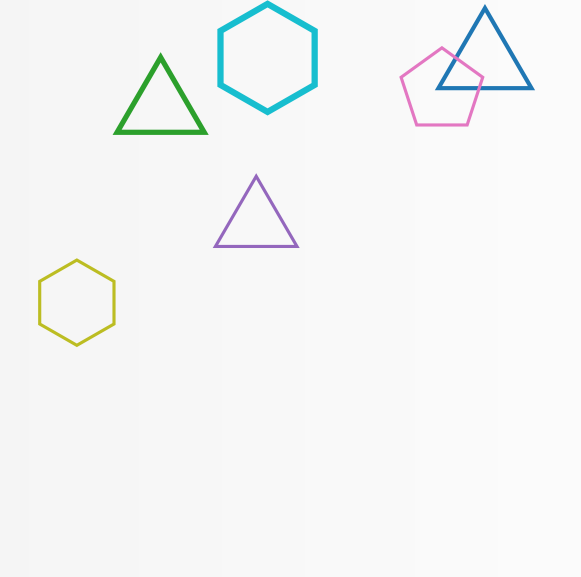[{"shape": "triangle", "thickness": 2, "radius": 0.46, "center": [0.834, 0.893]}, {"shape": "triangle", "thickness": 2.5, "radius": 0.43, "center": [0.276, 0.813]}, {"shape": "triangle", "thickness": 1.5, "radius": 0.4, "center": [0.441, 0.613]}, {"shape": "pentagon", "thickness": 1.5, "radius": 0.37, "center": [0.76, 0.842]}, {"shape": "hexagon", "thickness": 1.5, "radius": 0.37, "center": [0.132, 0.475]}, {"shape": "hexagon", "thickness": 3, "radius": 0.47, "center": [0.46, 0.899]}]